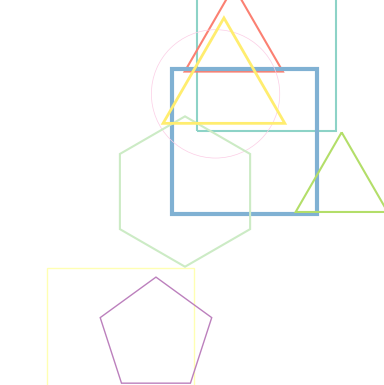[{"shape": "square", "thickness": 1.5, "radius": 0.9, "center": [0.692, 0.84]}, {"shape": "square", "thickness": 1, "radius": 0.95, "center": [0.313, 0.114]}, {"shape": "triangle", "thickness": 1.5, "radius": 0.74, "center": [0.607, 0.888]}, {"shape": "square", "thickness": 3, "radius": 0.94, "center": [0.636, 0.633]}, {"shape": "triangle", "thickness": 1.5, "radius": 0.69, "center": [0.887, 0.518]}, {"shape": "circle", "thickness": 0.5, "radius": 0.83, "center": [0.56, 0.756]}, {"shape": "pentagon", "thickness": 1, "radius": 0.76, "center": [0.405, 0.128]}, {"shape": "hexagon", "thickness": 1.5, "radius": 0.98, "center": [0.481, 0.502]}, {"shape": "triangle", "thickness": 2, "radius": 0.91, "center": [0.582, 0.771]}]